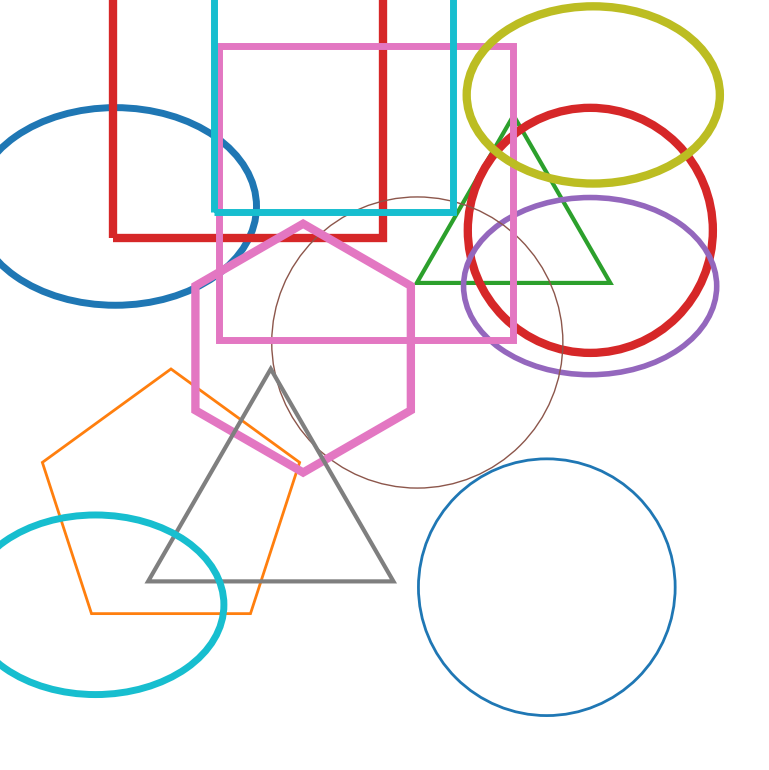[{"shape": "circle", "thickness": 1, "radius": 0.83, "center": [0.71, 0.237]}, {"shape": "oval", "thickness": 2.5, "radius": 0.92, "center": [0.15, 0.732]}, {"shape": "pentagon", "thickness": 1, "radius": 0.88, "center": [0.222, 0.345]}, {"shape": "triangle", "thickness": 1.5, "radius": 0.73, "center": [0.667, 0.705]}, {"shape": "square", "thickness": 3, "radius": 0.88, "center": [0.322, 0.866]}, {"shape": "circle", "thickness": 3, "radius": 0.8, "center": [0.767, 0.701]}, {"shape": "oval", "thickness": 2, "radius": 0.82, "center": [0.766, 0.628]}, {"shape": "circle", "thickness": 0.5, "radius": 0.95, "center": [0.542, 0.555]}, {"shape": "square", "thickness": 2.5, "radius": 0.95, "center": [0.475, 0.75]}, {"shape": "hexagon", "thickness": 3, "radius": 0.81, "center": [0.394, 0.548]}, {"shape": "triangle", "thickness": 1.5, "radius": 0.92, "center": [0.352, 0.337]}, {"shape": "oval", "thickness": 3, "radius": 0.82, "center": [0.77, 0.877]}, {"shape": "oval", "thickness": 2.5, "radius": 0.83, "center": [0.124, 0.215]}, {"shape": "square", "thickness": 2.5, "radius": 0.77, "center": [0.433, 0.879]}]